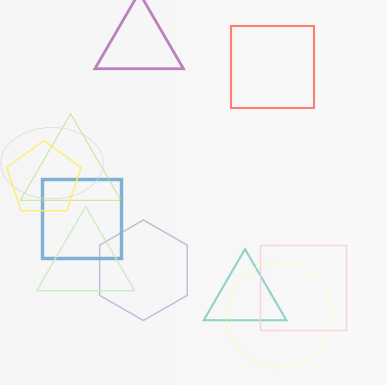[{"shape": "triangle", "thickness": 1.5, "radius": 0.62, "center": [0.632, 0.23]}, {"shape": "circle", "thickness": 0.5, "radius": 0.68, "center": [0.721, 0.182]}, {"shape": "hexagon", "thickness": 1, "radius": 0.65, "center": [0.37, 0.298]}, {"shape": "square", "thickness": 1.5, "radius": 0.54, "center": [0.704, 0.826]}, {"shape": "square", "thickness": 2.5, "radius": 0.51, "center": [0.211, 0.432]}, {"shape": "triangle", "thickness": 0.5, "radius": 0.75, "center": [0.182, 0.555]}, {"shape": "square", "thickness": 1, "radius": 0.55, "center": [0.782, 0.252]}, {"shape": "oval", "thickness": 0.5, "radius": 0.66, "center": [0.134, 0.576]}, {"shape": "triangle", "thickness": 2, "radius": 0.66, "center": [0.359, 0.887]}, {"shape": "triangle", "thickness": 1, "radius": 0.73, "center": [0.221, 0.318]}, {"shape": "pentagon", "thickness": 1, "radius": 0.5, "center": [0.113, 0.534]}]